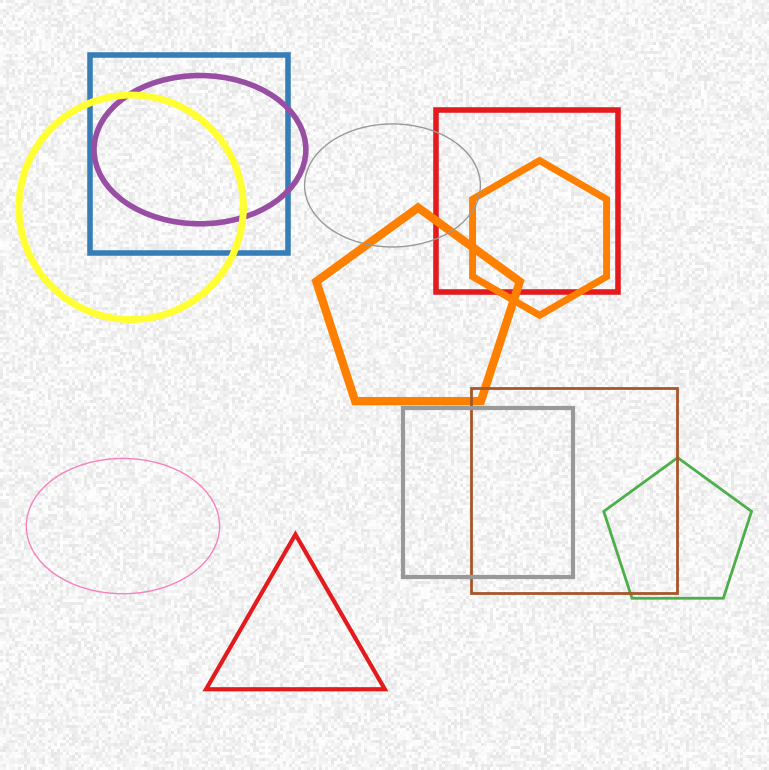[{"shape": "triangle", "thickness": 1.5, "radius": 0.67, "center": [0.384, 0.172]}, {"shape": "square", "thickness": 2, "radius": 0.59, "center": [0.684, 0.739]}, {"shape": "square", "thickness": 2, "radius": 0.64, "center": [0.245, 0.799]}, {"shape": "pentagon", "thickness": 1, "radius": 0.5, "center": [0.88, 0.305]}, {"shape": "oval", "thickness": 2, "radius": 0.69, "center": [0.26, 0.806]}, {"shape": "hexagon", "thickness": 2.5, "radius": 0.5, "center": [0.701, 0.691]}, {"shape": "pentagon", "thickness": 3, "radius": 0.69, "center": [0.543, 0.591]}, {"shape": "circle", "thickness": 2.5, "radius": 0.73, "center": [0.17, 0.731]}, {"shape": "square", "thickness": 1, "radius": 0.67, "center": [0.746, 0.363]}, {"shape": "oval", "thickness": 0.5, "radius": 0.63, "center": [0.16, 0.317]}, {"shape": "oval", "thickness": 0.5, "radius": 0.57, "center": [0.51, 0.759]}, {"shape": "square", "thickness": 1.5, "radius": 0.55, "center": [0.633, 0.36]}]